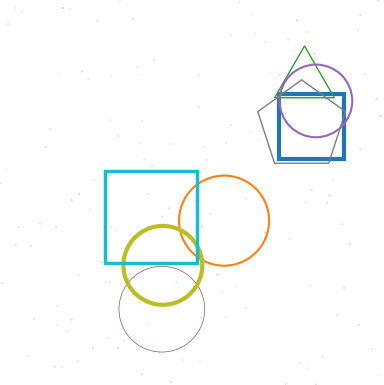[{"shape": "square", "thickness": 3, "radius": 0.42, "center": [0.808, 0.671]}, {"shape": "circle", "thickness": 1.5, "radius": 0.58, "center": [0.582, 0.427]}, {"shape": "triangle", "thickness": 1, "radius": 0.45, "center": [0.791, 0.791]}, {"shape": "circle", "thickness": 1.5, "radius": 0.47, "center": [0.821, 0.738]}, {"shape": "circle", "thickness": 0.5, "radius": 0.56, "center": [0.42, 0.197]}, {"shape": "pentagon", "thickness": 1, "radius": 0.6, "center": [0.783, 0.673]}, {"shape": "circle", "thickness": 3, "radius": 0.51, "center": [0.423, 0.311]}, {"shape": "square", "thickness": 2.5, "radius": 0.6, "center": [0.392, 0.437]}]